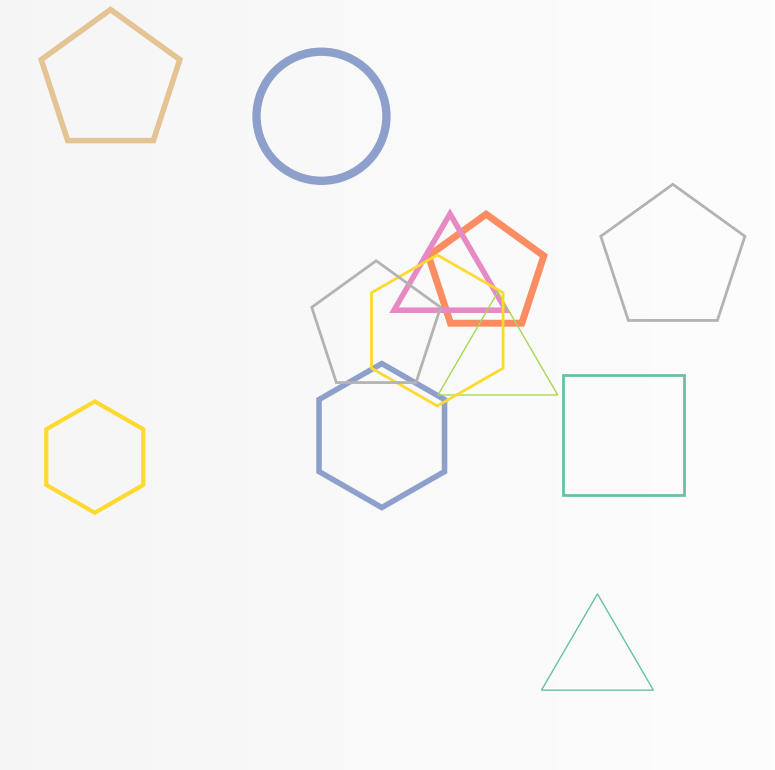[{"shape": "triangle", "thickness": 0.5, "radius": 0.42, "center": [0.771, 0.145]}, {"shape": "square", "thickness": 1, "radius": 0.39, "center": [0.805, 0.435]}, {"shape": "pentagon", "thickness": 2.5, "radius": 0.39, "center": [0.627, 0.644]}, {"shape": "circle", "thickness": 3, "radius": 0.42, "center": [0.415, 0.849]}, {"shape": "hexagon", "thickness": 2, "radius": 0.47, "center": [0.493, 0.434]}, {"shape": "triangle", "thickness": 2, "radius": 0.42, "center": [0.581, 0.639]}, {"shape": "triangle", "thickness": 0.5, "radius": 0.45, "center": [0.642, 0.532]}, {"shape": "hexagon", "thickness": 1.5, "radius": 0.36, "center": [0.122, 0.406]}, {"shape": "hexagon", "thickness": 1, "radius": 0.49, "center": [0.564, 0.571]}, {"shape": "pentagon", "thickness": 2, "radius": 0.47, "center": [0.143, 0.894]}, {"shape": "pentagon", "thickness": 1, "radius": 0.49, "center": [0.868, 0.663]}, {"shape": "pentagon", "thickness": 1, "radius": 0.44, "center": [0.485, 0.574]}]